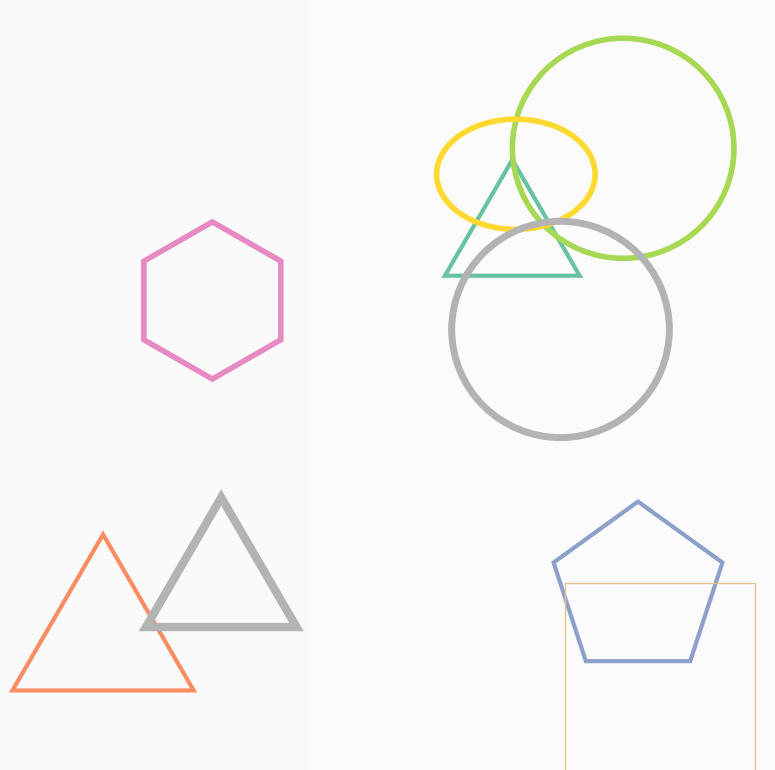[{"shape": "triangle", "thickness": 1.5, "radius": 0.5, "center": [0.661, 0.692]}, {"shape": "triangle", "thickness": 1.5, "radius": 0.68, "center": [0.133, 0.171]}, {"shape": "pentagon", "thickness": 1.5, "radius": 0.57, "center": [0.823, 0.234]}, {"shape": "hexagon", "thickness": 2, "radius": 0.51, "center": [0.274, 0.61]}, {"shape": "circle", "thickness": 2, "radius": 0.71, "center": [0.804, 0.807]}, {"shape": "oval", "thickness": 2, "radius": 0.51, "center": [0.666, 0.774]}, {"shape": "square", "thickness": 0.5, "radius": 0.61, "center": [0.852, 0.12]}, {"shape": "triangle", "thickness": 3, "radius": 0.56, "center": [0.285, 0.242]}, {"shape": "circle", "thickness": 2.5, "radius": 0.7, "center": [0.723, 0.572]}]